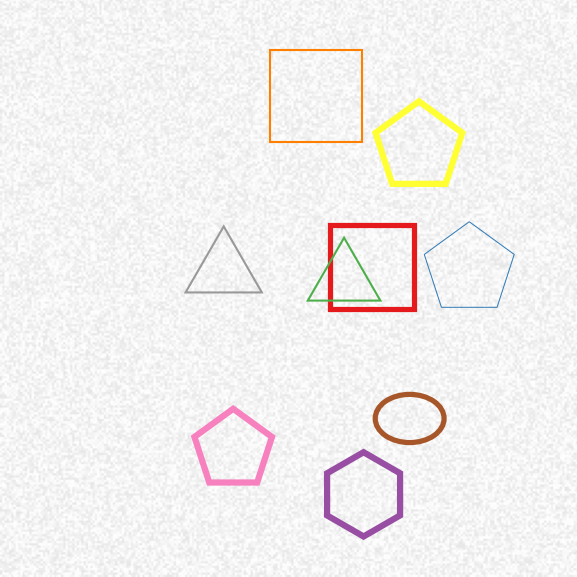[{"shape": "square", "thickness": 2.5, "radius": 0.37, "center": [0.645, 0.537]}, {"shape": "pentagon", "thickness": 0.5, "radius": 0.41, "center": [0.813, 0.533]}, {"shape": "triangle", "thickness": 1, "radius": 0.36, "center": [0.596, 0.515]}, {"shape": "hexagon", "thickness": 3, "radius": 0.36, "center": [0.63, 0.143]}, {"shape": "square", "thickness": 1, "radius": 0.4, "center": [0.547, 0.832]}, {"shape": "pentagon", "thickness": 3, "radius": 0.39, "center": [0.725, 0.745]}, {"shape": "oval", "thickness": 2.5, "radius": 0.3, "center": [0.709, 0.275]}, {"shape": "pentagon", "thickness": 3, "radius": 0.35, "center": [0.404, 0.221]}, {"shape": "triangle", "thickness": 1, "radius": 0.38, "center": [0.387, 0.531]}]